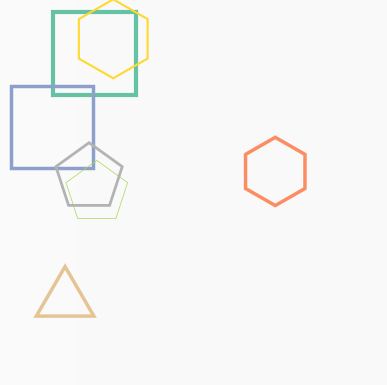[{"shape": "square", "thickness": 3, "radius": 0.54, "center": [0.243, 0.862]}, {"shape": "hexagon", "thickness": 2.5, "radius": 0.44, "center": [0.71, 0.555]}, {"shape": "square", "thickness": 2.5, "radius": 0.53, "center": [0.133, 0.671]}, {"shape": "pentagon", "thickness": 0.5, "radius": 0.42, "center": [0.25, 0.5]}, {"shape": "hexagon", "thickness": 1.5, "radius": 0.51, "center": [0.292, 0.899]}, {"shape": "triangle", "thickness": 2.5, "radius": 0.43, "center": [0.168, 0.222]}, {"shape": "pentagon", "thickness": 2, "radius": 0.45, "center": [0.23, 0.539]}]